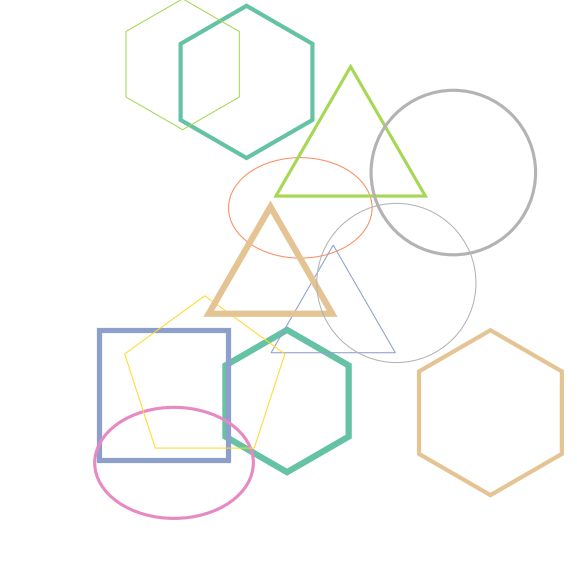[{"shape": "hexagon", "thickness": 3, "radius": 0.62, "center": [0.497, 0.305]}, {"shape": "hexagon", "thickness": 2, "radius": 0.66, "center": [0.427, 0.857]}, {"shape": "oval", "thickness": 0.5, "radius": 0.62, "center": [0.52, 0.639]}, {"shape": "square", "thickness": 2.5, "radius": 0.56, "center": [0.283, 0.315]}, {"shape": "triangle", "thickness": 0.5, "radius": 0.62, "center": [0.577, 0.45]}, {"shape": "oval", "thickness": 1.5, "radius": 0.69, "center": [0.301, 0.198]}, {"shape": "triangle", "thickness": 1.5, "radius": 0.75, "center": [0.607, 0.734]}, {"shape": "hexagon", "thickness": 0.5, "radius": 0.57, "center": [0.316, 0.888]}, {"shape": "pentagon", "thickness": 0.5, "radius": 0.73, "center": [0.355, 0.341]}, {"shape": "triangle", "thickness": 3, "radius": 0.62, "center": [0.468, 0.518]}, {"shape": "hexagon", "thickness": 2, "radius": 0.71, "center": [0.849, 0.285]}, {"shape": "circle", "thickness": 1.5, "radius": 0.71, "center": [0.785, 0.7]}, {"shape": "circle", "thickness": 0.5, "radius": 0.69, "center": [0.686, 0.509]}]